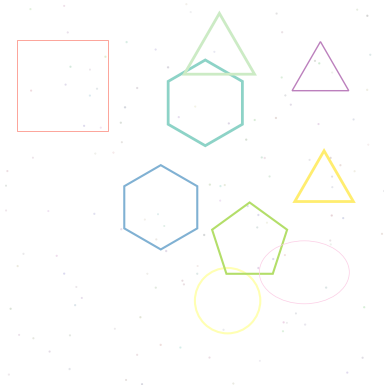[{"shape": "hexagon", "thickness": 2, "radius": 0.56, "center": [0.533, 0.733]}, {"shape": "circle", "thickness": 1.5, "radius": 0.42, "center": [0.591, 0.219]}, {"shape": "square", "thickness": 0.5, "radius": 0.59, "center": [0.162, 0.777]}, {"shape": "hexagon", "thickness": 1.5, "radius": 0.55, "center": [0.418, 0.462]}, {"shape": "pentagon", "thickness": 1.5, "radius": 0.51, "center": [0.648, 0.372]}, {"shape": "oval", "thickness": 0.5, "radius": 0.58, "center": [0.79, 0.293]}, {"shape": "triangle", "thickness": 1, "radius": 0.42, "center": [0.832, 0.807]}, {"shape": "triangle", "thickness": 2, "radius": 0.53, "center": [0.57, 0.86]}, {"shape": "triangle", "thickness": 2, "radius": 0.44, "center": [0.842, 0.52]}]